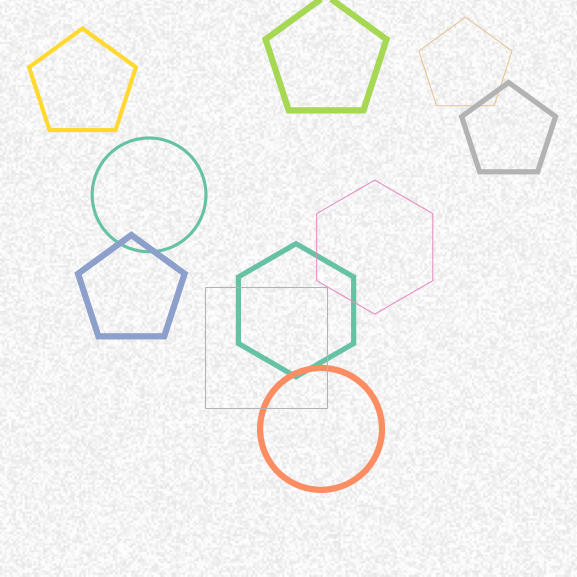[{"shape": "hexagon", "thickness": 2.5, "radius": 0.58, "center": [0.513, 0.462]}, {"shape": "circle", "thickness": 1.5, "radius": 0.49, "center": [0.258, 0.662]}, {"shape": "circle", "thickness": 3, "radius": 0.53, "center": [0.556, 0.256]}, {"shape": "pentagon", "thickness": 3, "radius": 0.48, "center": [0.227, 0.495]}, {"shape": "hexagon", "thickness": 0.5, "radius": 0.58, "center": [0.649, 0.571]}, {"shape": "pentagon", "thickness": 3, "radius": 0.55, "center": [0.565, 0.897]}, {"shape": "pentagon", "thickness": 2, "radius": 0.49, "center": [0.143, 0.853]}, {"shape": "pentagon", "thickness": 0.5, "radius": 0.42, "center": [0.806, 0.885]}, {"shape": "pentagon", "thickness": 2.5, "radius": 0.43, "center": [0.881, 0.771]}, {"shape": "square", "thickness": 0.5, "radius": 0.53, "center": [0.461, 0.397]}]